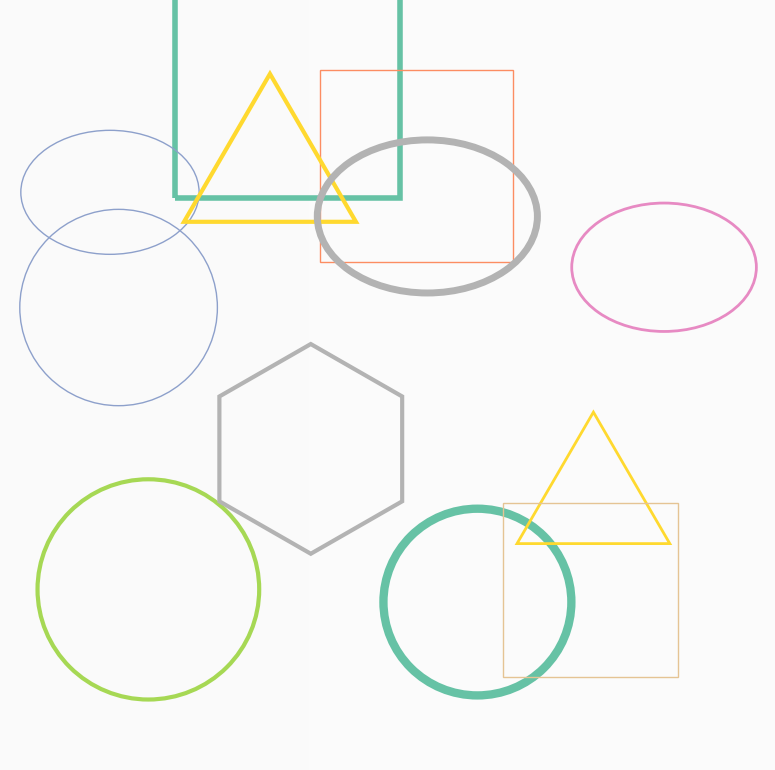[{"shape": "circle", "thickness": 3, "radius": 0.61, "center": [0.616, 0.218]}, {"shape": "square", "thickness": 2, "radius": 0.72, "center": [0.371, 0.887]}, {"shape": "square", "thickness": 0.5, "radius": 0.62, "center": [0.538, 0.785]}, {"shape": "oval", "thickness": 0.5, "radius": 0.58, "center": [0.142, 0.75]}, {"shape": "circle", "thickness": 0.5, "radius": 0.64, "center": [0.153, 0.601]}, {"shape": "oval", "thickness": 1, "radius": 0.6, "center": [0.857, 0.653]}, {"shape": "circle", "thickness": 1.5, "radius": 0.72, "center": [0.191, 0.235]}, {"shape": "triangle", "thickness": 1.5, "radius": 0.64, "center": [0.348, 0.776]}, {"shape": "triangle", "thickness": 1, "radius": 0.57, "center": [0.766, 0.351]}, {"shape": "square", "thickness": 0.5, "radius": 0.56, "center": [0.761, 0.234]}, {"shape": "oval", "thickness": 2.5, "radius": 0.71, "center": [0.551, 0.719]}, {"shape": "hexagon", "thickness": 1.5, "radius": 0.68, "center": [0.401, 0.417]}]